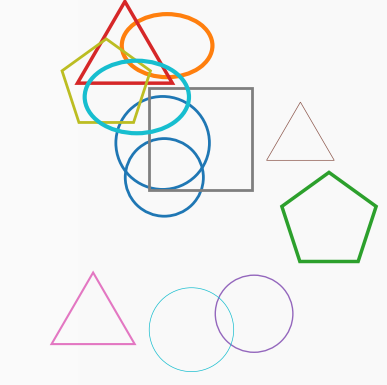[{"shape": "circle", "thickness": 2, "radius": 0.6, "center": [0.42, 0.629]}, {"shape": "circle", "thickness": 2, "radius": 0.5, "center": [0.424, 0.539]}, {"shape": "oval", "thickness": 3, "radius": 0.58, "center": [0.431, 0.881]}, {"shape": "pentagon", "thickness": 2.5, "radius": 0.64, "center": [0.849, 0.424]}, {"shape": "triangle", "thickness": 2.5, "radius": 0.71, "center": [0.322, 0.855]}, {"shape": "circle", "thickness": 1, "radius": 0.5, "center": [0.656, 0.185]}, {"shape": "triangle", "thickness": 0.5, "radius": 0.5, "center": [0.775, 0.634]}, {"shape": "triangle", "thickness": 1.5, "radius": 0.62, "center": [0.24, 0.168]}, {"shape": "square", "thickness": 2, "radius": 0.67, "center": [0.518, 0.639]}, {"shape": "pentagon", "thickness": 2, "radius": 0.6, "center": [0.274, 0.779]}, {"shape": "circle", "thickness": 0.5, "radius": 0.54, "center": [0.494, 0.144]}, {"shape": "oval", "thickness": 3, "radius": 0.67, "center": [0.353, 0.748]}]